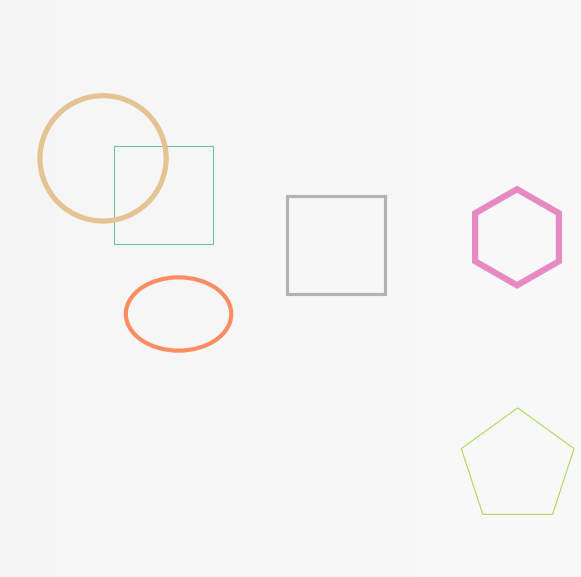[{"shape": "square", "thickness": 0.5, "radius": 0.43, "center": [0.281, 0.662]}, {"shape": "oval", "thickness": 2, "radius": 0.45, "center": [0.307, 0.455]}, {"shape": "hexagon", "thickness": 3, "radius": 0.42, "center": [0.89, 0.588]}, {"shape": "pentagon", "thickness": 0.5, "radius": 0.51, "center": [0.891, 0.191]}, {"shape": "circle", "thickness": 2.5, "radius": 0.54, "center": [0.177, 0.725]}, {"shape": "square", "thickness": 1.5, "radius": 0.42, "center": [0.578, 0.575]}]